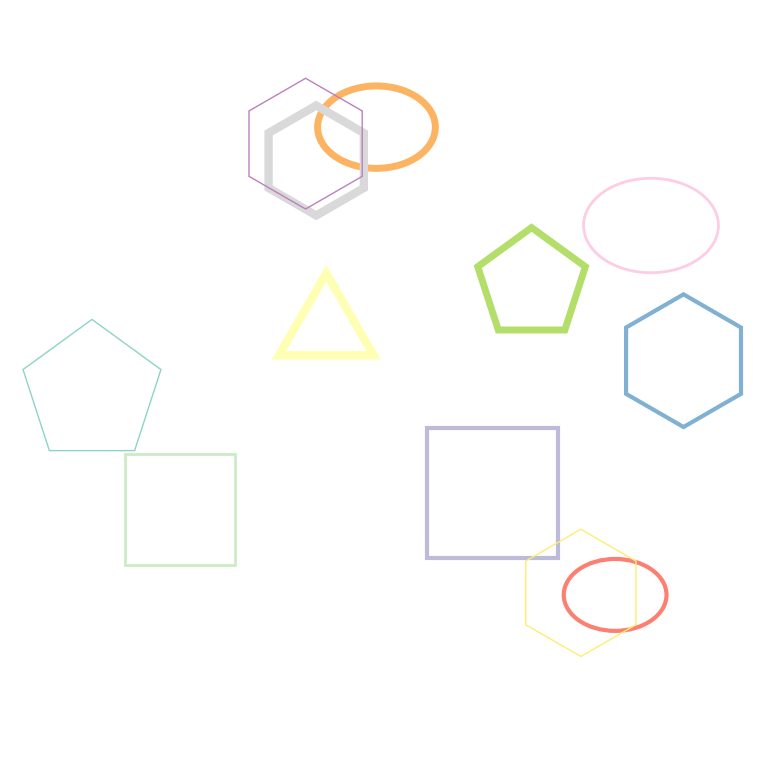[{"shape": "pentagon", "thickness": 0.5, "radius": 0.47, "center": [0.119, 0.491]}, {"shape": "triangle", "thickness": 3, "radius": 0.35, "center": [0.424, 0.574]}, {"shape": "square", "thickness": 1.5, "radius": 0.42, "center": [0.64, 0.36]}, {"shape": "oval", "thickness": 1.5, "radius": 0.33, "center": [0.799, 0.227]}, {"shape": "hexagon", "thickness": 1.5, "radius": 0.43, "center": [0.888, 0.532]}, {"shape": "oval", "thickness": 2.5, "radius": 0.38, "center": [0.489, 0.835]}, {"shape": "pentagon", "thickness": 2.5, "radius": 0.37, "center": [0.69, 0.631]}, {"shape": "oval", "thickness": 1, "radius": 0.44, "center": [0.845, 0.707]}, {"shape": "hexagon", "thickness": 3, "radius": 0.36, "center": [0.411, 0.792]}, {"shape": "hexagon", "thickness": 0.5, "radius": 0.42, "center": [0.397, 0.813]}, {"shape": "square", "thickness": 1, "radius": 0.36, "center": [0.234, 0.338]}, {"shape": "hexagon", "thickness": 0.5, "radius": 0.41, "center": [0.754, 0.23]}]